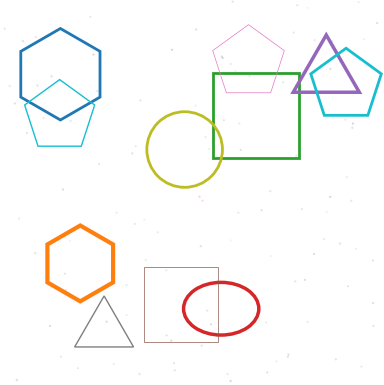[{"shape": "hexagon", "thickness": 2, "radius": 0.59, "center": [0.157, 0.807]}, {"shape": "hexagon", "thickness": 3, "radius": 0.49, "center": [0.208, 0.316]}, {"shape": "square", "thickness": 2, "radius": 0.56, "center": [0.665, 0.7]}, {"shape": "oval", "thickness": 2.5, "radius": 0.49, "center": [0.575, 0.198]}, {"shape": "triangle", "thickness": 2.5, "radius": 0.5, "center": [0.847, 0.81]}, {"shape": "square", "thickness": 0.5, "radius": 0.48, "center": [0.471, 0.209]}, {"shape": "pentagon", "thickness": 0.5, "radius": 0.49, "center": [0.645, 0.838]}, {"shape": "triangle", "thickness": 1, "radius": 0.44, "center": [0.27, 0.143]}, {"shape": "circle", "thickness": 2, "radius": 0.49, "center": [0.48, 0.612]}, {"shape": "pentagon", "thickness": 1, "radius": 0.48, "center": [0.155, 0.698]}, {"shape": "pentagon", "thickness": 2, "radius": 0.48, "center": [0.899, 0.778]}]